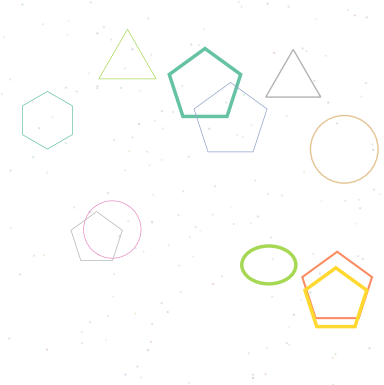[{"shape": "hexagon", "thickness": 0.5, "radius": 0.37, "center": [0.123, 0.688]}, {"shape": "pentagon", "thickness": 2.5, "radius": 0.49, "center": [0.532, 0.776]}, {"shape": "pentagon", "thickness": 1.5, "radius": 0.48, "center": [0.876, 0.251]}, {"shape": "pentagon", "thickness": 0.5, "radius": 0.5, "center": [0.599, 0.686]}, {"shape": "circle", "thickness": 0.5, "radius": 0.37, "center": [0.292, 0.404]}, {"shape": "oval", "thickness": 2.5, "radius": 0.35, "center": [0.698, 0.312]}, {"shape": "triangle", "thickness": 0.5, "radius": 0.43, "center": [0.331, 0.838]}, {"shape": "pentagon", "thickness": 2.5, "radius": 0.42, "center": [0.872, 0.22]}, {"shape": "circle", "thickness": 1, "radius": 0.44, "center": [0.894, 0.612]}, {"shape": "pentagon", "thickness": 0.5, "radius": 0.35, "center": [0.251, 0.38]}, {"shape": "triangle", "thickness": 1, "radius": 0.41, "center": [0.762, 0.789]}]